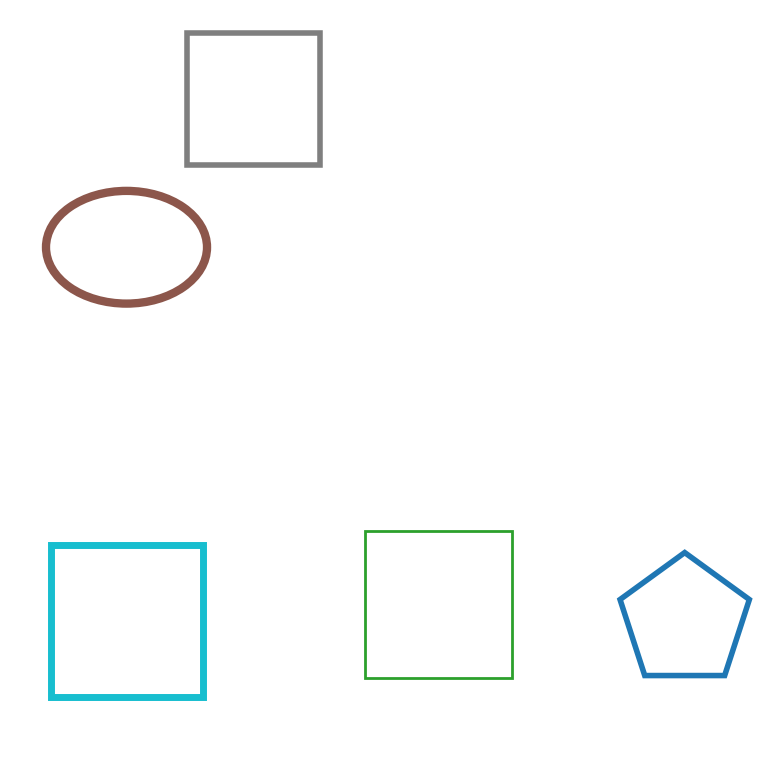[{"shape": "pentagon", "thickness": 2, "radius": 0.44, "center": [0.889, 0.194]}, {"shape": "square", "thickness": 1, "radius": 0.48, "center": [0.569, 0.215]}, {"shape": "oval", "thickness": 3, "radius": 0.52, "center": [0.164, 0.679]}, {"shape": "square", "thickness": 2, "radius": 0.43, "center": [0.33, 0.871]}, {"shape": "square", "thickness": 2.5, "radius": 0.49, "center": [0.165, 0.193]}]